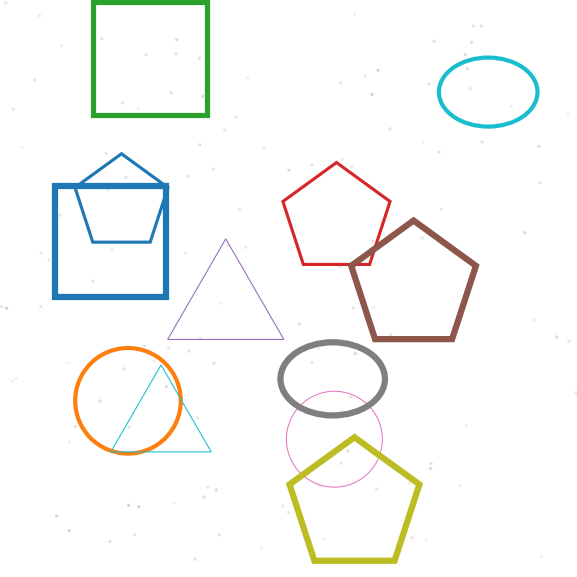[{"shape": "square", "thickness": 3, "radius": 0.48, "center": [0.192, 0.581]}, {"shape": "pentagon", "thickness": 1.5, "radius": 0.42, "center": [0.21, 0.648]}, {"shape": "circle", "thickness": 2, "radius": 0.46, "center": [0.222, 0.305]}, {"shape": "square", "thickness": 2.5, "radius": 0.49, "center": [0.26, 0.898]}, {"shape": "pentagon", "thickness": 1.5, "radius": 0.49, "center": [0.583, 0.62]}, {"shape": "triangle", "thickness": 0.5, "radius": 0.58, "center": [0.391, 0.469]}, {"shape": "pentagon", "thickness": 3, "radius": 0.57, "center": [0.716, 0.504]}, {"shape": "circle", "thickness": 0.5, "radius": 0.42, "center": [0.579, 0.239]}, {"shape": "oval", "thickness": 3, "radius": 0.45, "center": [0.576, 0.343]}, {"shape": "pentagon", "thickness": 3, "radius": 0.59, "center": [0.614, 0.124]}, {"shape": "oval", "thickness": 2, "radius": 0.43, "center": [0.845, 0.84]}, {"shape": "triangle", "thickness": 0.5, "radius": 0.5, "center": [0.279, 0.267]}]